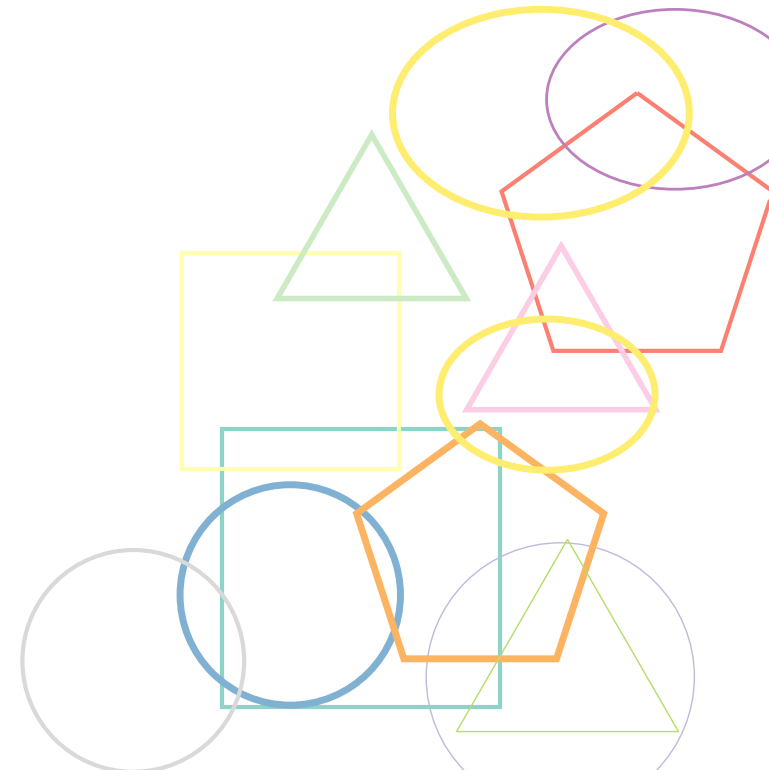[{"shape": "square", "thickness": 1.5, "radius": 0.9, "center": [0.469, 0.263]}, {"shape": "square", "thickness": 1.5, "radius": 0.7, "center": [0.377, 0.531]}, {"shape": "circle", "thickness": 0.5, "radius": 0.87, "center": [0.728, 0.121]}, {"shape": "pentagon", "thickness": 1.5, "radius": 0.93, "center": [0.828, 0.694]}, {"shape": "circle", "thickness": 2.5, "radius": 0.72, "center": [0.377, 0.227]}, {"shape": "pentagon", "thickness": 2.5, "radius": 0.84, "center": [0.624, 0.281]}, {"shape": "triangle", "thickness": 0.5, "radius": 0.83, "center": [0.737, 0.133]}, {"shape": "triangle", "thickness": 2, "radius": 0.71, "center": [0.729, 0.539]}, {"shape": "circle", "thickness": 1.5, "radius": 0.72, "center": [0.173, 0.142]}, {"shape": "oval", "thickness": 1, "radius": 0.83, "center": [0.877, 0.871]}, {"shape": "triangle", "thickness": 2, "radius": 0.71, "center": [0.483, 0.683]}, {"shape": "oval", "thickness": 2.5, "radius": 0.96, "center": [0.702, 0.853]}, {"shape": "oval", "thickness": 2.5, "radius": 0.7, "center": [0.71, 0.488]}]